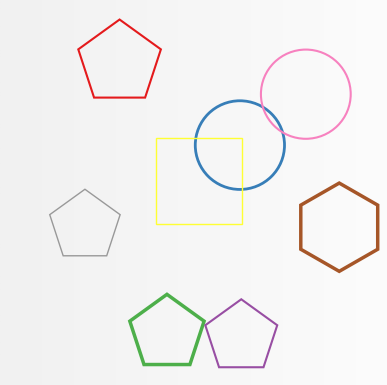[{"shape": "pentagon", "thickness": 1.5, "radius": 0.56, "center": [0.309, 0.837]}, {"shape": "circle", "thickness": 2, "radius": 0.58, "center": [0.619, 0.623]}, {"shape": "pentagon", "thickness": 2.5, "radius": 0.5, "center": [0.431, 0.135]}, {"shape": "pentagon", "thickness": 1.5, "radius": 0.49, "center": [0.623, 0.125]}, {"shape": "square", "thickness": 1, "radius": 0.56, "center": [0.513, 0.531]}, {"shape": "hexagon", "thickness": 2.5, "radius": 0.57, "center": [0.875, 0.41]}, {"shape": "circle", "thickness": 1.5, "radius": 0.58, "center": [0.789, 0.755]}, {"shape": "pentagon", "thickness": 1, "radius": 0.48, "center": [0.219, 0.413]}]